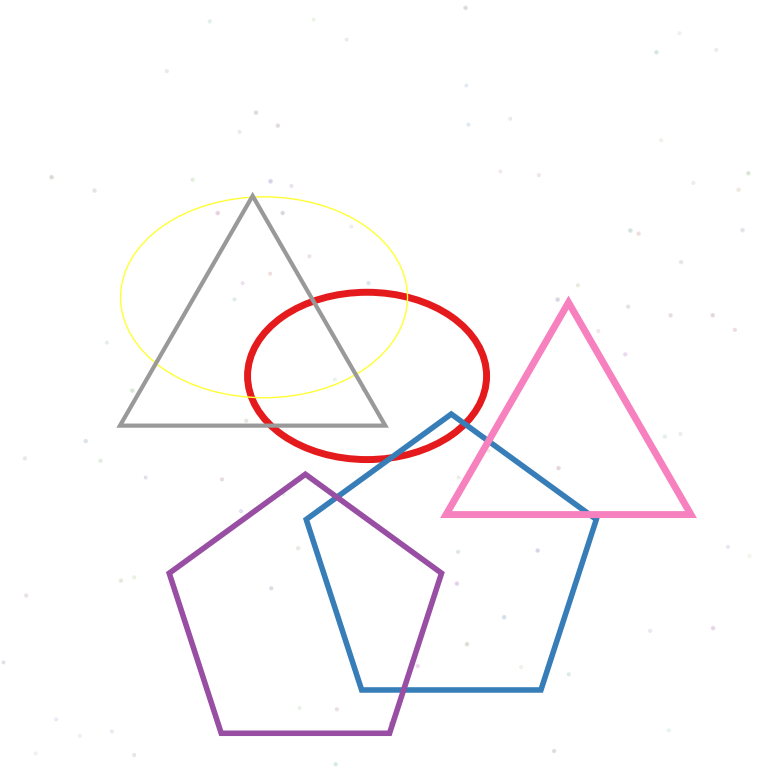[{"shape": "oval", "thickness": 2.5, "radius": 0.78, "center": [0.477, 0.512]}, {"shape": "pentagon", "thickness": 2, "radius": 0.99, "center": [0.586, 0.264]}, {"shape": "pentagon", "thickness": 2, "radius": 0.93, "center": [0.397, 0.198]}, {"shape": "oval", "thickness": 0.5, "radius": 0.93, "center": [0.343, 0.614]}, {"shape": "triangle", "thickness": 2.5, "radius": 0.92, "center": [0.738, 0.424]}, {"shape": "triangle", "thickness": 1.5, "radius": 0.99, "center": [0.328, 0.547]}]